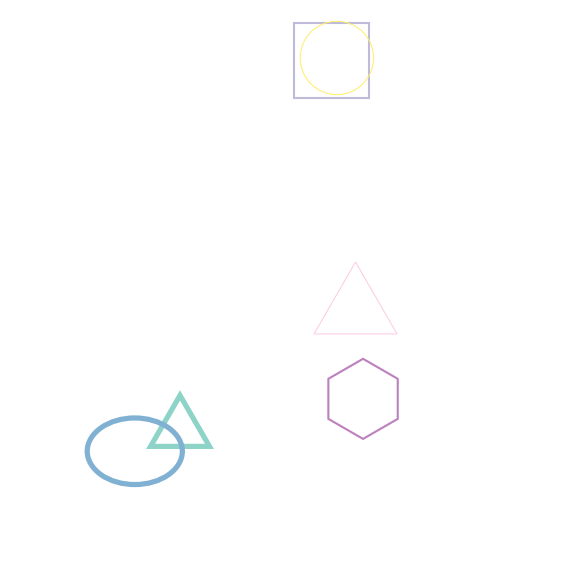[{"shape": "triangle", "thickness": 2.5, "radius": 0.29, "center": [0.312, 0.256]}, {"shape": "square", "thickness": 1, "radius": 0.32, "center": [0.574, 0.894]}, {"shape": "oval", "thickness": 2.5, "radius": 0.41, "center": [0.233, 0.218]}, {"shape": "triangle", "thickness": 0.5, "radius": 0.41, "center": [0.616, 0.462]}, {"shape": "hexagon", "thickness": 1, "radius": 0.35, "center": [0.629, 0.308]}, {"shape": "circle", "thickness": 0.5, "radius": 0.32, "center": [0.583, 0.899]}]